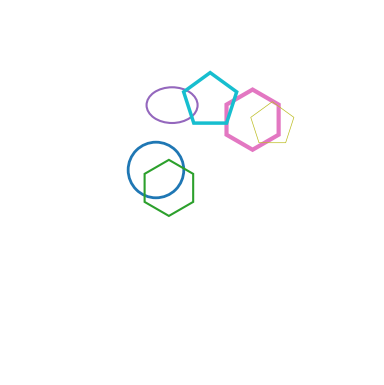[{"shape": "circle", "thickness": 2, "radius": 0.36, "center": [0.405, 0.558]}, {"shape": "hexagon", "thickness": 1.5, "radius": 0.36, "center": [0.439, 0.512]}, {"shape": "oval", "thickness": 1.5, "radius": 0.33, "center": [0.447, 0.727]}, {"shape": "hexagon", "thickness": 3, "radius": 0.39, "center": [0.656, 0.689]}, {"shape": "pentagon", "thickness": 0.5, "radius": 0.29, "center": [0.707, 0.677]}, {"shape": "pentagon", "thickness": 2.5, "radius": 0.36, "center": [0.546, 0.739]}]